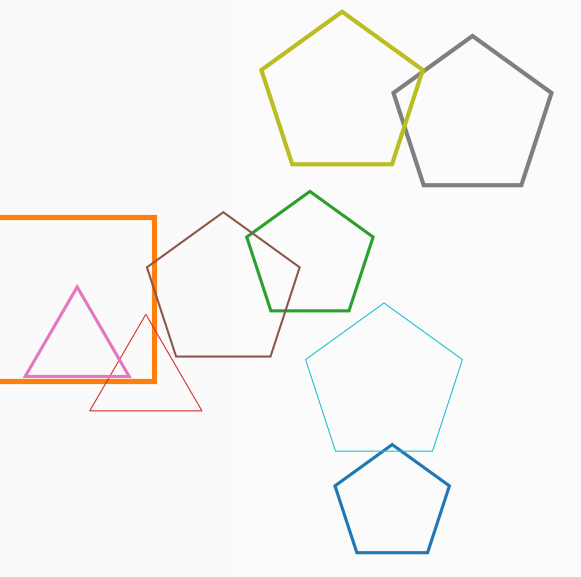[{"shape": "pentagon", "thickness": 1.5, "radius": 0.52, "center": [0.675, 0.126]}, {"shape": "square", "thickness": 2.5, "radius": 0.71, "center": [0.122, 0.481]}, {"shape": "pentagon", "thickness": 1.5, "radius": 0.57, "center": [0.533, 0.553]}, {"shape": "triangle", "thickness": 0.5, "radius": 0.56, "center": [0.251, 0.343]}, {"shape": "pentagon", "thickness": 1, "radius": 0.69, "center": [0.384, 0.494]}, {"shape": "triangle", "thickness": 1.5, "radius": 0.52, "center": [0.133, 0.399]}, {"shape": "pentagon", "thickness": 2, "radius": 0.71, "center": [0.813, 0.794]}, {"shape": "pentagon", "thickness": 2, "radius": 0.73, "center": [0.589, 0.833]}, {"shape": "pentagon", "thickness": 0.5, "radius": 0.71, "center": [0.661, 0.333]}]